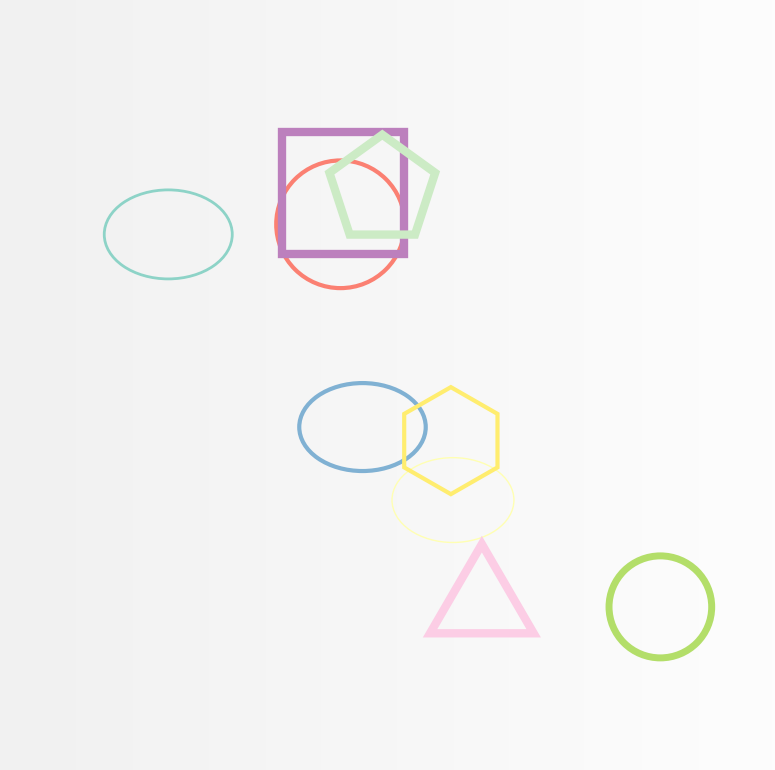[{"shape": "oval", "thickness": 1, "radius": 0.41, "center": [0.217, 0.696]}, {"shape": "oval", "thickness": 0.5, "radius": 0.39, "center": [0.584, 0.351]}, {"shape": "circle", "thickness": 1.5, "radius": 0.41, "center": [0.439, 0.709]}, {"shape": "oval", "thickness": 1.5, "radius": 0.41, "center": [0.468, 0.445]}, {"shape": "circle", "thickness": 2.5, "radius": 0.33, "center": [0.852, 0.212]}, {"shape": "triangle", "thickness": 3, "radius": 0.39, "center": [0.622, 0.216]}, {"shape": "square", "thickness": 3, "radius": 0.39, "center": [0.443, 0.75]}, {"shape": "pentagon", "thickness": 3, "radius": 0.36, "center": [0.493, 0.753]}, {"shape": "hexagon", "thickness": 1.5, "radius": 0.35, "center": [0.582, 0.428]}]